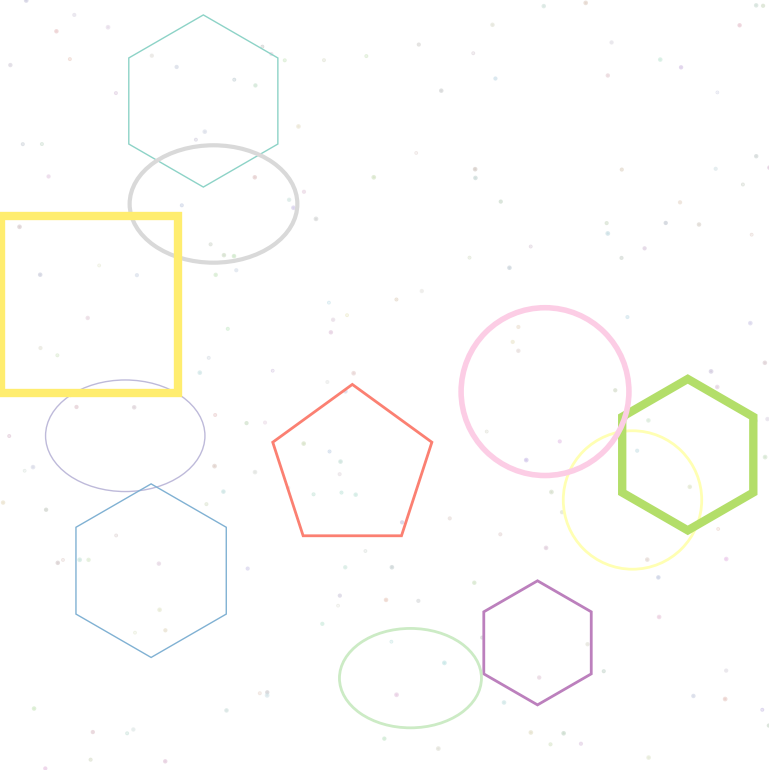[{"shape": "hexagon", "thickness": 0.5, "radius": 0.56, "center": [0.264, 0.869]}, {"shape": "circle", "thickness": 1, "radius": 0.45, "center": [0.821, 0.351]}, {"shape": "oval", "thickness": 0.5, "radius": 0.52, "center": [0.163, 0.434]}, {"shape": "pentagon", "thickness": 1, "radius": 0.54, "center": [0.458, 0.392]}, {"shape": "hexagon", "thickness": 0.5, "radius": 0.56, "center": [0.196, 0.259]}, {"shape": "hexagon", "thickness": 3, "radius": 0.49, "center": [0.893, 0.41]}, {"shape": "circle", "thickness": 2, "radius": 0.54, "center": [0.708, 0.491]}, {"shape": "oval", "thickness": 1.5, "radius": 0.54, "center": [0.277, 0.735]}, {"shape": "hexagon", "thickness": 1, "radius": 0.4, "center": [0.698, 0.165]}, {"shape": "oval", "thickness": 1, "radius": 0.46, "center": [0.533, 0.119]}, {"shape": "square", "thickness": 3, "radius": 0.57, "center": [0.116, 0.605]}]